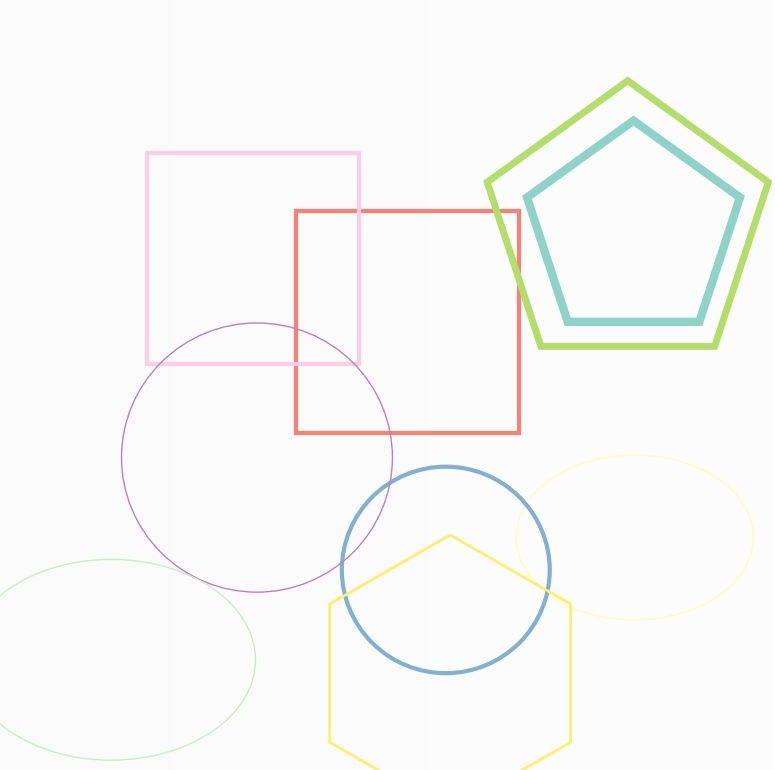[{"shape": "pentagon", "thickness": 3, "radius": 0.72, "center": [0.817, 0.699]}, {"shape": "oval", "thickness": 0.5, "radius": 0.76, "center": [0.819, 0.302]}, {"shape": "square", "thickness": 1.5, "radius": 0.72, "center": [0.526, 0.581]}, {"shape": "circle", "thickness": 1.5, "radius": 0.67, "center": [0.575, 0.26]}, {"shape": "pentagon", "thickness": 2.5, "radius": 0.95, "center": [0.81, 0.704]}, {"shape": "square", "thickness": 1.5, "radius": 0.68, "center": [0.327, 0.664]}, {"shape": "circle", "thickness": 0.5, "radius": 0.87, "center": [0.332, 0.406]}, {"shape": "oval", "thickness": 0.5, "radius": 0.93, "center": [0.143, 0.143]}, {"shape": "hexagon", "thickness": 1, "radius": 0.9, "center": [0.581, 0.126]}]